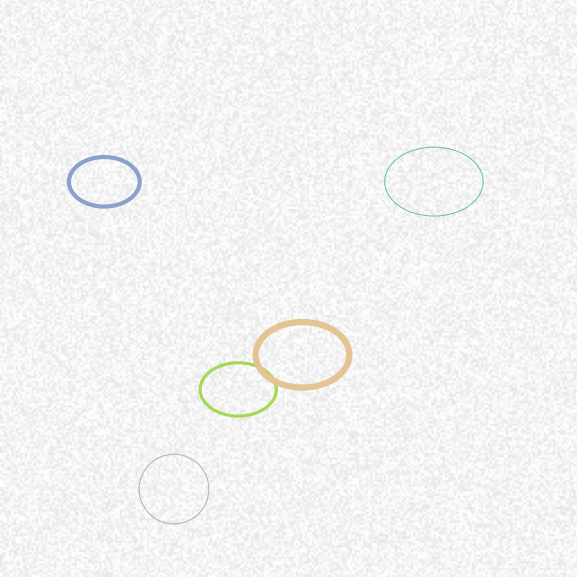[{"shape": "oval", "thickness": 0.5, "radius": 0.43, "center": [0.751, 0.685]}, {"shape": "oval", "thickness": 2, "radius": 0.31, "center": [0.181, 0.684]}, {"shape": "oval", "thickness": 1.5, "radius": 0.33, "center": [0.413, 0.325]}, {"shape": "oval", "thickness": 3, "radius": 0.41, "center": [0.524, 0.385]}, {"shape": "circle", "thickness": 0.5, "radius": 0.3, "center": [0.301, 0.152]}]